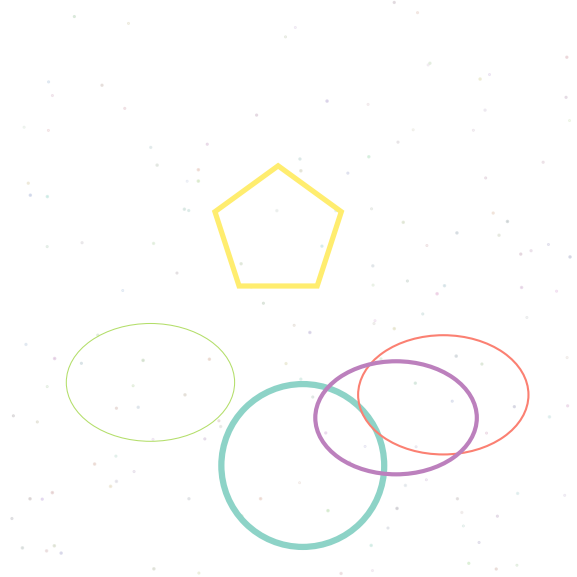[{"shape": "circle", "thickness": 3, "radius": 0.7, "center": [0.524, 0.193]}, {"shape": "oval", "thickness": 1, "radius": 0.74, "center": [0.768, 0.315]}, {"shape": "oval", "thickness": 0.5, "radius": 0.73, "center": [0.261, 0.337]}, {"shape": "oval", "thickness": 2, "radius": 0.7, "center": [0.686, 0.276]}, {"shape": "pentagon", "thickness": 2.5, "radius": 0.58, "center": [0.482, 0.597]}]